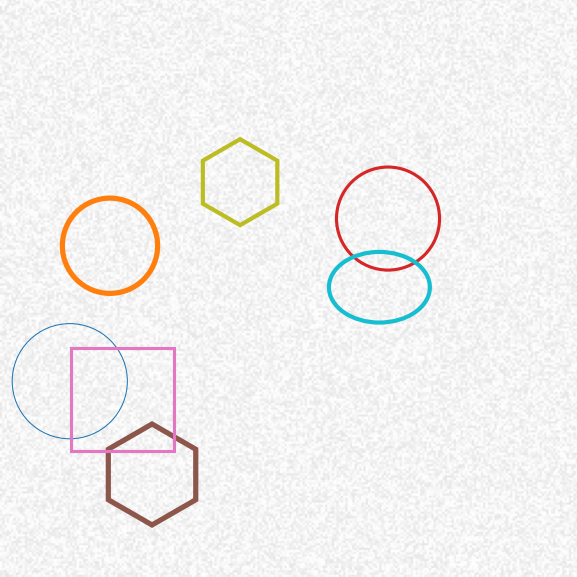[{"shape": "circle", "thickness": 0.5, "radius": 0.5, "center": [0.121, 0.339]}, {"shape": "circle", "thickness": 2.5, "radius": 0.41, "center": [0.19, 0.574]}, {"shape": "circle", "thickness": 1.5, "radius": 0.45, "center": [0.672, 0.621]}, {"shape": "hexagon", "thickness": 2.5, "radius": 0.44, "center": [0.263, 0.178]}, {"shape": "square", "thickness": 1.5, "radius": 0.44, "center": [0.213, 0.308]}, {"shape": "hexagon", "thickness": 2, "radius": 0.37, "center": [0.416, 0.684]}, {"shape": "oval", "thickness": 2, "radius": 0.44, "center": [0.657, 0.502]}]